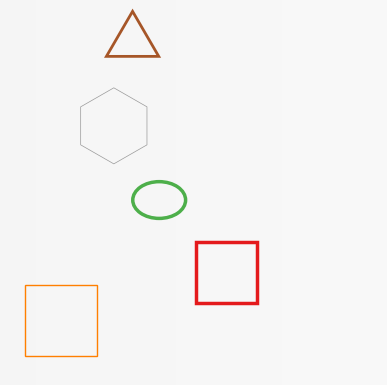[{"shape": "square", "thickness": 2.5, "radius": 0.4, "center": [0.584, 0.293]}, {"shape": "oval", "thickness": 2.5, "radius": 0.34, "center": [0.411, 0.48]}, {"shape": "square", "thickness": 1, "radius": 0.46, "center": [0.158, 0.168]}, {"shape": "triangle", "thickness": 2, "radius": 0.39, "center": [0.342, 0.893]}, {"shape": "hexagon", "thickness": 0.5, "radius": 0.49, "center": [0.294, 0.673]}]